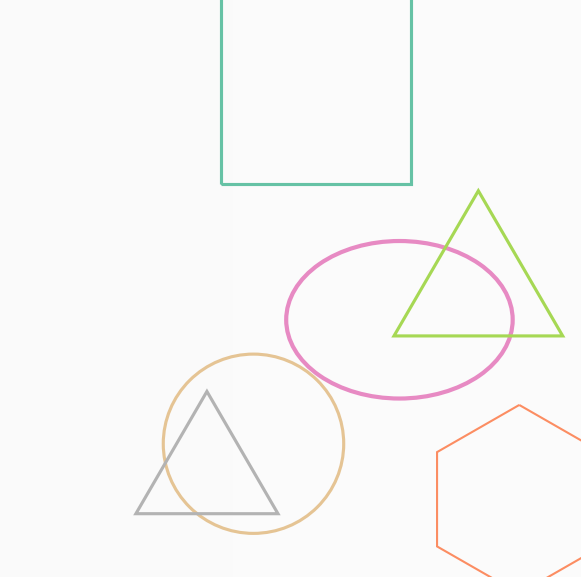[{"shape": "square", "thickness": 1.5, "radius": 0.82, "center": [0.544, 0.843]}, {"shape": "hexagon", "thickness": 1, "radius": 0.82, "center": [0.893, 0.135]}, {"shape": "oval", "thickness": 2, "radius": 0.97, "center": [0.687, 0.445]}, {"shape": "triangle", "thickness": 1.5, "radius": 0.84, "center": [0.823, 0.501]}, {"shape": "circle", "thickness": 1.5, "radius": 0.78, "center": [0.436, 0.231]}, {"shape": "triangle", "thickness": 1.5, "radius": 0.71, "center": [0.356, 0.18]}]